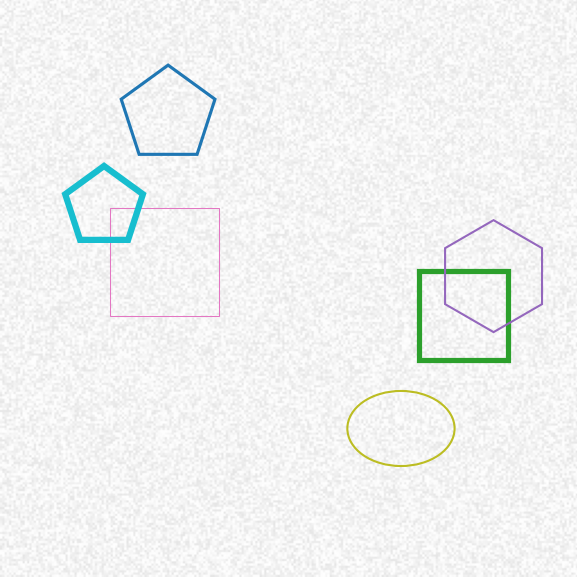[{"shape": "pentagon", "thickness": 1.5, "radius": 0.43, "center": [0.291, 0.801]}, {"shape": "square", "thickness": 2.5, "radius": 0.39, "center": [0.802, 0.453]}, {"shape": "hexagon", "thickness": 1, "radius": 0.48, "center": [0.855, 0.521]}, {"shape": "square", "thickness": 0.5, "radius": 0.47, "center": [0.284, 0.545]}, {"shape": "oval", "thickness": 1, "radius": 0.46, "center": [0.694, 0.257]}, {"shape": "pentagon", "thickness": 3, "radius": 0.35, "center": [0.18, 0.641]}]